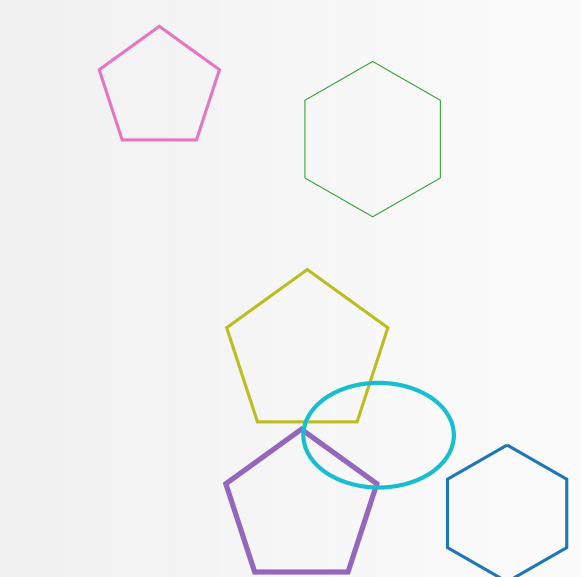[{"shape": "hexagon", "thickness": 1.5, "radius": 0.59, "center": [0.872, 0.11]}, {"shape": "hexagon", "thickness": 0.5, "radius": 0.67, "center": [0.641, 0.758]}, {"shape": "pentagon", "thickness": 2.5, "radius": 0.68, "center": [0.518, 0.119]}, {"shape": "pentagon", "thickness": 1.5, "radius": 0.54, "center": [0.274, 0.845]}, {"shape": "pentagon", "thickness": 1.5, "radius": 0.73, "center": [0.529, 0.387]}, {"shape": "oval", "thickness": 2, "radius": 0.65, "center": [0.651, 0.246]}]